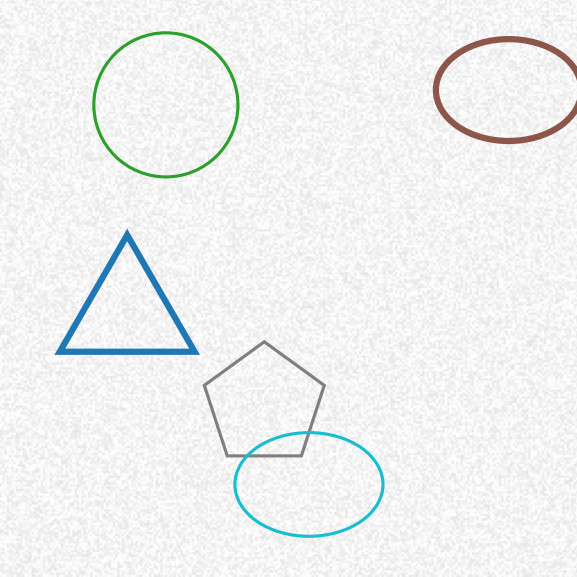[{"shape": "triangle", "thickness": 3, "radius": 0.67, "center": [0.22, 0.457]}, {"shape": "circle", "thickness": 1.5, "radius": 0.62, "center": [0.287, 0.818]}, {"shape": "oval", "thickness": 3, "radius": 0.63, "center": [0.881, 0.843]}, {"shape": "pentagon", "thickness": 1.5, "radius": 0.55, "center": [0.458, 0.298]}, {"shape": "oval", "thickness": 1.5, "radius": 0.64, "center": [0.535, 0.16]}]